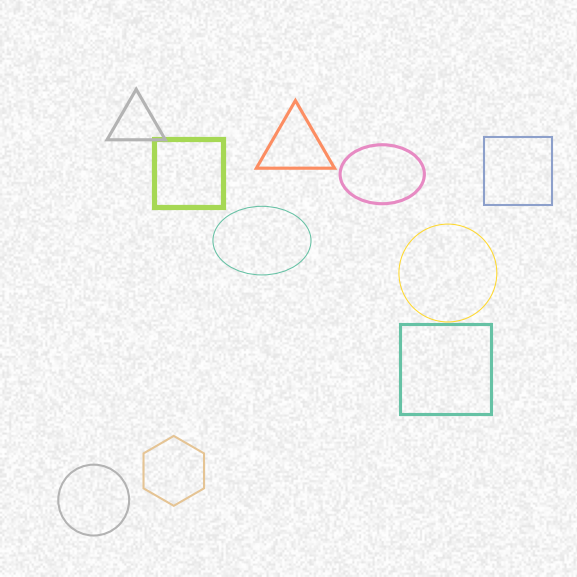[{"shape": "oval", "thickness": 0.5, "radius": 0.42, "center": [0.454, 0.582]}, {"shape": "square", "thickness": 1.5, "radius": 0.39, "center": [0.771, 0.36]}, {"shape": "triangle", "thickness": 1.5, "radius": 0.39, "center": [0.512, 0.747]}, {"shape": "square", "thickness": 1, "radius": 0.3, "center": [0.897, 0.703]}, {"shape": "oval", "thickness": 1.5, "radius": 0.36, "center": [0.662, 0.697]}, {"shape": "square", "thickness": 2.5, "radius": 0.3, "center": [0.326, 0.699]}, {"shape": "circle", "thickness": 0.5, "radius": 0.42, "center": [0.776, 0.526]}, {"shape": "hexagon", "thickness": 1, "radius": 0.3, "center": [0.301, 0.184]}, {"shape": "triangle", "thickness": 1.5, "radius": 0.29, "center": [0.236, 0.786]}, {"shape": "circle", "thickness": 1, "radius": 0.31, "center": [0.162, 0.133]}]